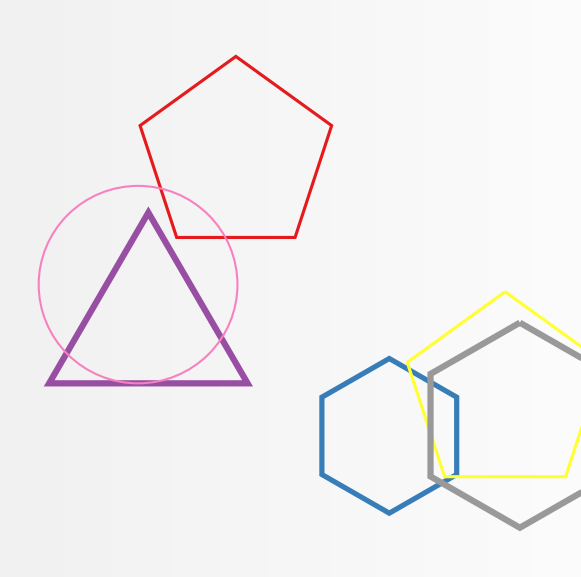[{"shape": "pentagon", "thickness": 1.5, "radius": 0.87, "center": [0.406, 0.728]}, {"shape": "hexagon", "thickness": 2.5, "radius": 0.67, "center": [0.67, 0.244]}, {"shape": "triangle", "thickness": 3, "radius": 0.99, "center": [0.255, 0.434]}, {"shape": "pentagon", "thickness": 1.5, "radius": 0.89, "center": [0.869, 0.317]}, {"shape": "circle", "thickness": 1, "radius": 0.85, "center": [0.238, 0.506]}, {"shape": "hexagon", "thickness": 3, "radius": 0.89, "center": [0.894, 0.263]}]